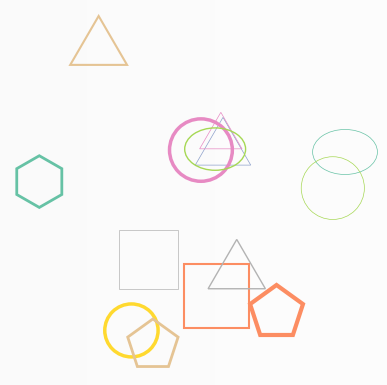[{"shape": "hexagon", "thickness": 2, "radius": 0.34, "center": [0.101, 0.528]}, {"shape": "oval", "thickness": 0.5, "radius": 0.42, "center": [0.89, 0.605]}, {"shape": "pentagon", "thickness": 3, "radius": 0.36, "center": [0.714, 0.188]}, {"shape": "square", "thickness": 1.5, "radius": 0.42, "center": [0.558, 0.232]}, {"shape": "triangle", "thickness": 0.5, "radius": 0.41, "center": [0.575, 0.612]}, {"shape": "triangle", "thickness": 0.5, "radius": 0.32, "center": [0.57, 0.645]}, {"shape": "circle", "thickness": 2.5, "radius": 0.41, "center": [0.519, 0.61]}, {"shape": "oval", "thickness": 1, "radius": 0.39, "center": [0.555, 0.613]}, {"shape": "circle", "thickness": 0.5, "radius": 0.41, "center": [0.859, 0.511]}, {"shape": "circle", "thickness": 2.5, "radius": 0.34, "center": [0.339, 0.142]}, {"shape": "triangle", "thickness": 1.5, "radius": 0.42, "center": [0.255, 0.874]}, {"shape": "pentagon", "thickness": 2, "radius": 0.34, "center": [0.395, 0.103]}, {"shape": "square", "thickness": 0.5, "radius": 0.38, "center": [0.383, 0.327]}, {"shape": "triangle", "thickness": 1, "radius": 0.43, "center": [0.611, 0.293]}]